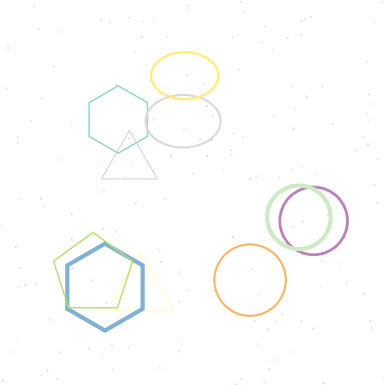[{"shape": "hexagon", "thickness": 1, "radius": 0.44, "center": [0.307, 0.69]}, {"shape": "triangle", "thickness": 0.5, "radius": 0.5, "center": [0.365, 0.244]}, {"shape": "triangle", "thickness": 0.5, "radius": 0.42, "center": [0.336, 0.577]}, {"shape": "hexagon", "thickness": 3, "radius": 0.56, "center": [0.273, 0.254]}, {"shape": "circle", "thickness": 1.5, "radius": 0.46, "center": [0.65, 0.272]}, {"shape": "pentagon", "thickness": 1, "radius": 0.54, "center": [0.242, 0.288]}, {"shape": "oval", "thickness": 1.5, "radius": 0.49, "center": [0.476, 0.685]}, {"shape": "circle", "thickness": 2, "radius": 0.44, "center": [0.815, 0.426]}, {"shape": "circle", "thickness": 3, "radius": 0.41, "center": [0.776, 0.436]}, {"shape": "oval", "thickness": 1.5, "radius": 0.44, "center": [0.48, 0.803]}]